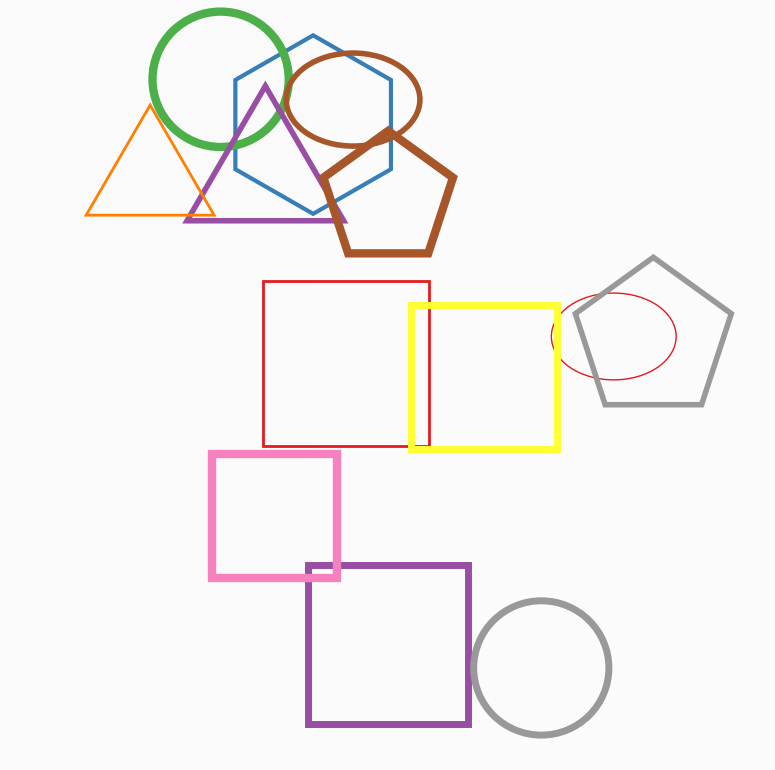[{"shape": "square", "thickness": 1, "radius": 0.54, "center": [0.446, 0.527]}, {"shape": "oval", "thickness": 0.5, "radius": 0.4, "center": [0.792, 0.563]}, {"shape": "hexagon", "thickness": 1.5, "radius": 0.58, "center": [0.404, 0.838]}, {"shape": "circle", "thickness": 3, "radius": 0.44, "center": [0.285, 0.897]}, {"shape": "square", "thickness": 2.5, "radius": 0.52, "center": [0.5, 0.163]}, {"shape": "triangle", "thickness": 2, "radius": 0.58, "center": [0.342, 0.772]}, {"shape": "triangle", "thickness": 1, "radius": 0.48, "center": [0.194, 0.768]}, {"shape": "square", "thickness": 2.5, "radius": 0.47, "center": [0.625, 0.51]}, {"shape": "pentagon", "thickness": 3, "radius": 0.44, "center": [0.501, 0.742]}, {"shape": "oval", "thickness": 2, "radius": 0.43, "center": [0.456, 0.871]}, {"shape": "square", "thickness": 3, "radius": 0.41, "center": [0.354, 0.33]}, {"shape": "pentagon", "thickness": 2, "radius": 0.53, "center": [0.843, 0.56]}, {"shape": "circle", "thickness": 2.5, "radius": 0.44, "center": [0.698, 0.133]}]